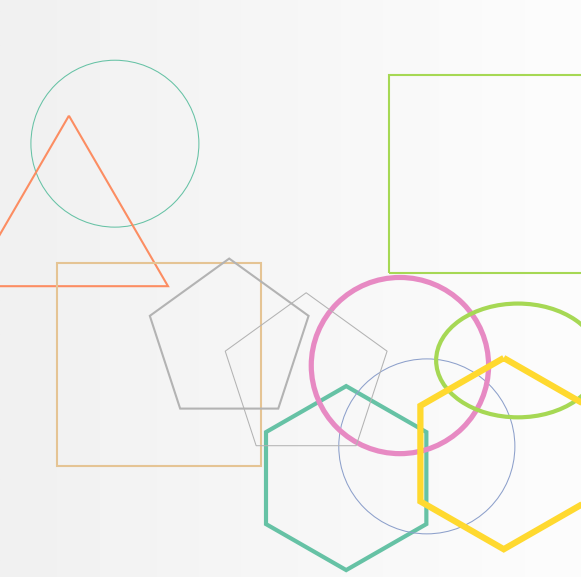[{"shape": "hexagon", "thickness": 2, "radius": 0.8, "center": [0.596, 0.171]}, {"shape": "circle", "thickness": 0.5, "radius": 0.72, "center": [0.198, 0.75]}, {"shape": "triangle", "thickness": 1, "radius": 0.98, "center": [0.119, 0.602]}, {"shape": "circle", "thickness": 0.5, "radius": 0.76, "center": [0.734, 0.226]}, {"shape": "circle", "thickness": 2.5, "radius": 0.76, "center": [0.688, 0.366]}, {"shape": "square", "thickness": 1, "radius": 0.86, "center": [0.841, 0.698]}, {"shape": "oval", "thickness": 2, "radius": 0.7, "center": [0.891, 0.375]}, {"shape": "hexagon", "thickness": 3, "radius": 0.83, "center": [0.867, 0.214]}, {"shape": "square", "thickness": 1, "radius": 0.88, "center": [0.273, 0.367]}, {"shape": "pentagon", "thickness": 1, "radius": 0.72, "center": [0.394, 0.408]}, {"shape": "pentagon", "thickness": 0.5, "radius": 0.73, "center": [0.527, 0.346]}]